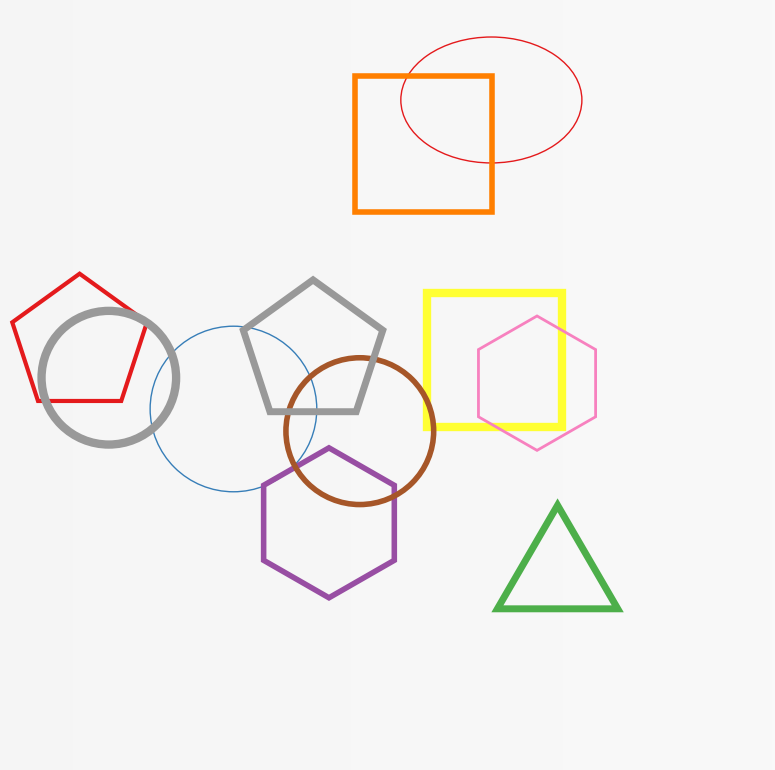[{"shape": "pentagon", "thickness": 1.5, "radius": 0.46, "center": [0.103, 0.553]}, {"shape": "oval", "thickness": 0.5, "radius": 0.58, "center": [0.634, 0.87]}, {"shape": "circle", "thickness": 0.5, "radius": 0.54, "center": [0.301, 0.469]}, {"shape": "triangle", "thickness": 2.5, "radius": 0.45, "center": [0.719, 0.254]}, {"shape": "hexagon", "thickness": 2, "radius": 0.49, "center": [0.424, 0.321]}, {"shape": "square", "thickness": 2, "radius": 0.44, "center": [0.546, 0.813]}, {"shape": "square", "thickness": 3, "radius": 0.43, "center": [0.638, 0.532]}, {"shape": "circle", "thickness": 2, "radius": 0.48, "center": [0.464, 0.44]}, {"shape": "hexagon", "thickness": 1, "radius": 0.44, "center": [0.693, 0.502]}, {"shape": "pentagon", "thickness": 2.5, "radius": 0.47, "center": [0.404, 0.542]}, {"shape": "circle", "thickness": 3, "radius": 0.43, "center": [0.14, 0.509]}]